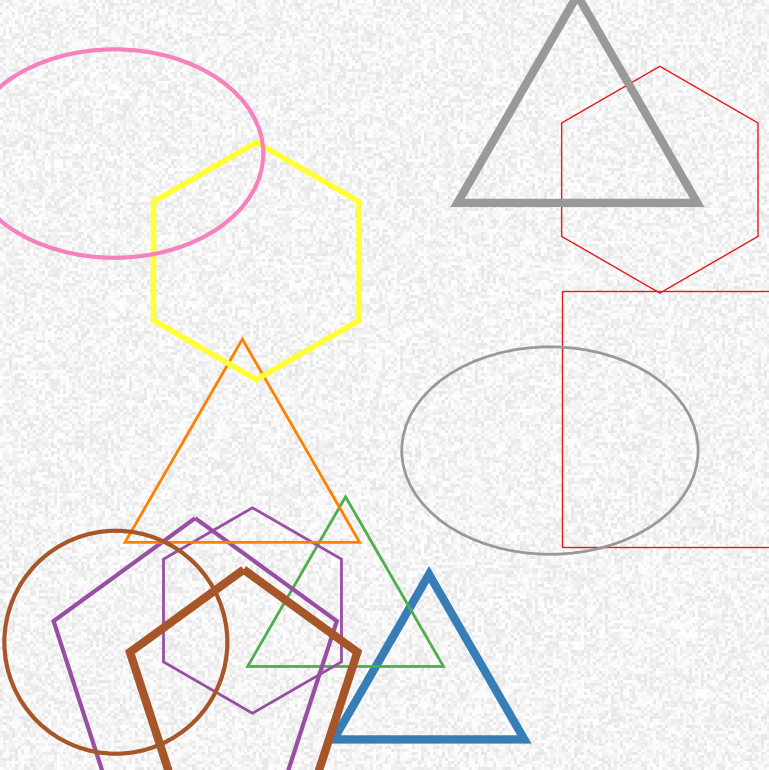[{"shape": "hexagon", "thickness": 0.5, "radius": 0.74, "center": [0.857, 0.767]}, {"shape": "square", "thickness": 0.5, "radius": 0.83, "center": [0.896, 0.456]}, {"shape": "triangle", "thickness": 3, "radius": 0.71, "center": [0.557, 0.111]}, {"shape": "triangle", "thickness": 1, "radius": 0.73, "center": [0.449, 0.208]}, {"shape": "pentagon", "thickness": 1.5, "radius": 0.97, "center": [0.253, 0.134]}, {"shape": "hexagon", "thickness": 1, "radius": 0.67, "center": [0.328, 0.207]}, {"shape": "triangle", "thickness": 1, "radius": 0.88, "center": [0.315, 0.384]}, {"shape": "hexagon", "thickness": 2, "radius": 0.77, "center": [0.333, 0.661]}, {"shape": "circle", "thickness": 1.5, "radius": 0.72, "center": [0.15, 0.166]}, {"shape": "pentagon", "thickness": 3, "radius": 0.78, "center": [0.316, 0.105]}, {"shape": "oval", "thickness": 1.5, "radius": 0.97, "center": [0.149, 0.801]}, {"shape": "oval", "thickness": 1, "radius": 0.96, "center": [0.714, 0.415]}, {"shape": "triangle", "thickness": 3, "radius": 0.9, "center": [0.75, 0.826]}]